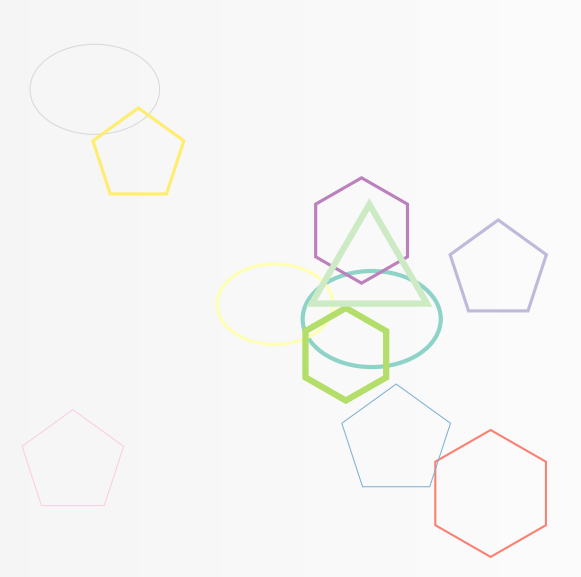[{"shape": "oval", "thickness": 2, "radius": 0.59, "center": [0.64, 0.447]}, {"shape": "oval", "thickness": 1.5, "radius": 0.5, "center": [0.473, 0.472]}, {"shape": "pentagon", "thickness": 1.5, "radius": 0.44, "center": [0.857, 0.531]}, {"shape": "hexagon", "thickness": 1, "radius": 0.55, "center": [0.844, 0.145]}, {"shape": "pentagon", "thickness": 0.5, "radius": 0.49, "center": [0.682, 0.236]}, {"shape": "hexagon", "thickness": 3, "radius": 0.4, "center": [0.595, 0.386]}, {"shape": "pentagon", "thickness": 0.5, "radius": 0.46, "center": [0.125, 0.198]}, {"shape": "oval", "thickness": 0.5, "radius": 0.56, "center": [0.163, 0.844]}, {"shape": "hexagon", "thickness": 1.5, "radius": 0.46, "center": [0.622, 0.6]}, {"shape": "triangle", "thickness": 3, "radius": 0.57, "center": [0.635, 0.531]}, {"shape": "pentagon", "thickness": 1.5, "radius": 0.41, "center": [0.238, 0.73]}]